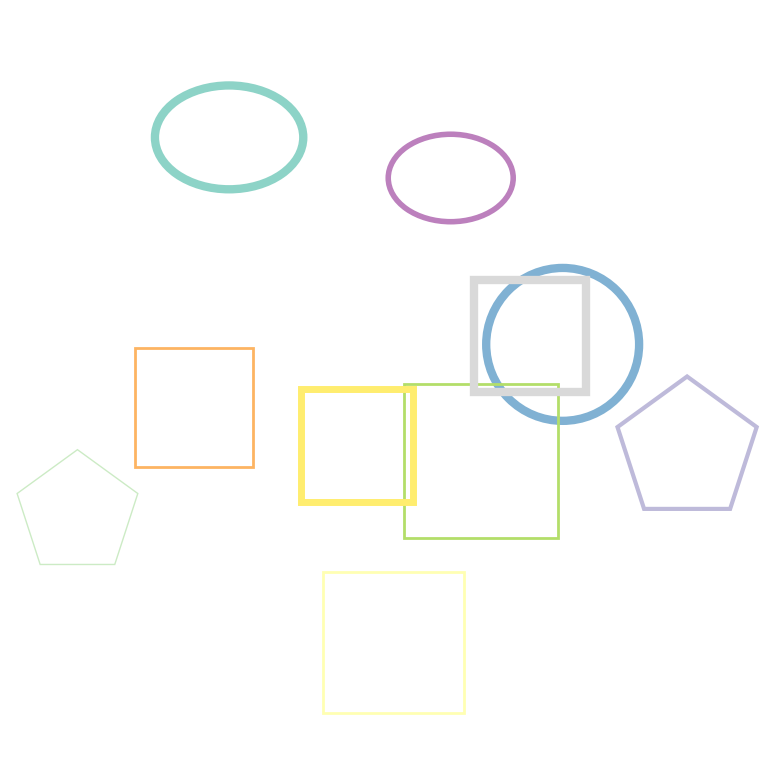[{"shape": "oval", "thickness": 3, "radius": 0.48, "center": [0.298, 0.822]}, {"shape": "square", "thickness": 1, "radius": 0.46, "center": [0.511, 0.165]}, {"shape": "pentagon", "thickness": 1.5, "radius": 0.48, "center": [0.892, 0.416]}, {"shape": "circle", "thickness": 3, "radius": 0.5, "center": [0.731, 0.553]}, {"shape": "square", "thickness": 1, "radius": 0.38, "center": [0.252, 0.471]}, {"shape": "square", "thickness": 1, "radius": 0.5, "center": [0.625, 0.401]}, {"shape": "square", "thickness": 3, "radius": 0.36, "center": [0.689, 0.563]}, {"shape": "oval", "thickness": 2, "radius": 0.41, "center": [0.585, 0.769]}, {"shape": "pentagon", "thickness": 0.5, "radius": 0.41, "center": [0.101, 0.334]}, {"shape": "square", "thickness": 2.5, "radius": 0.36, "center": [0.464, 0.421]}]